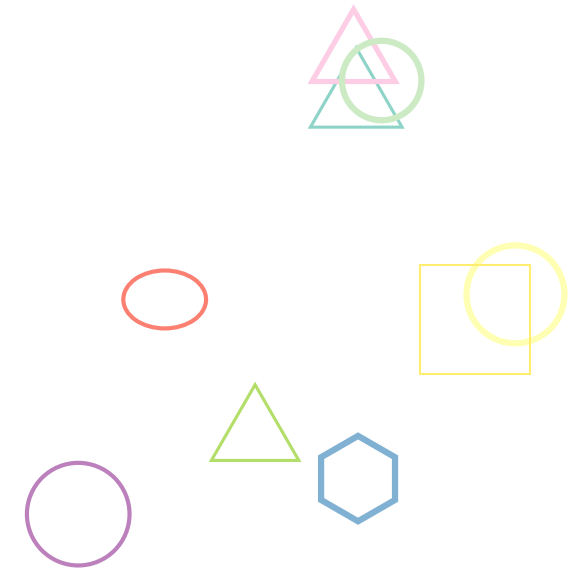[{"shape": "triangle", "thickness": 1.5, "radius": 0.46, "center": [0.617, 0.825]}, {"shape": "circle", "thickness": 3, "radius": 0.42, "center": [0.893, 0.489]}, {"shape": "oval", "thickness": 2, "radius": 0.36, "center": [0.285, 0.481]}, {"shape": "hexagon", "thickness": 3, "radius": 0.37, "center": [0.62, 0.17]}, {"shape": "triangle", "thickness": 1.5, "radius": 0.44, "center": [0.442, 0.246]}, {"shape": "triangle", "thickness": 2.5, "radius": 0.42, "center": [0.612, 0.9]}, {"shape": "circle", "thickness": 2, "radius": 0.44, "center": [0.135, 0.109]}, {"shape": "circle", "thickness": 3, "radius": 0.34, "center": [0.661, 0.86]}, {"shape": "square", "thickness": 1, "radius": 0.47, "center": [0.823, 0.446]}]